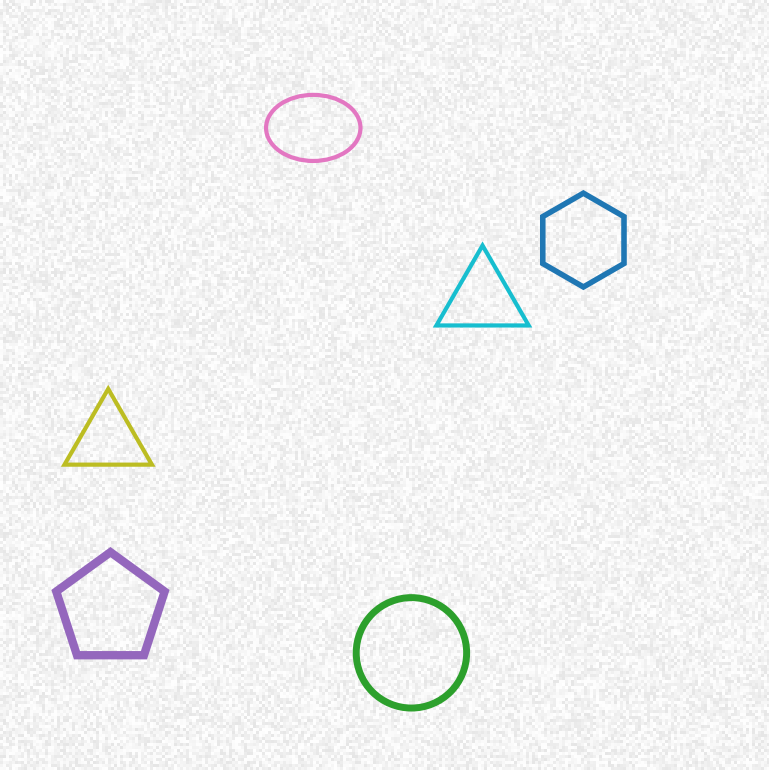[{"shape": "hexagon", "thickness": 2, "radius": 0.3, "center": [0.758, 0.688]}, {"shape": "circle", "thickness": 2.5, "radius": 0.36, "center": [0.534, 0.152]}, {"shape": "pentagon", "thickness": 3, "radius": 0.37, "center": [0.143, 0.209]}, {"shape": "oval", "thickness": 1.5, "radius": 0.31, "center": [0.407, 0.834]}, {"shape": "triangle", "thickness": 1.5, "radius": 0.33, "center": [0.141, 0.429]}, {"shape": "triangle", "thickness": 1.5, "radius": 0.35, "center": [0.627, 0.612]}]